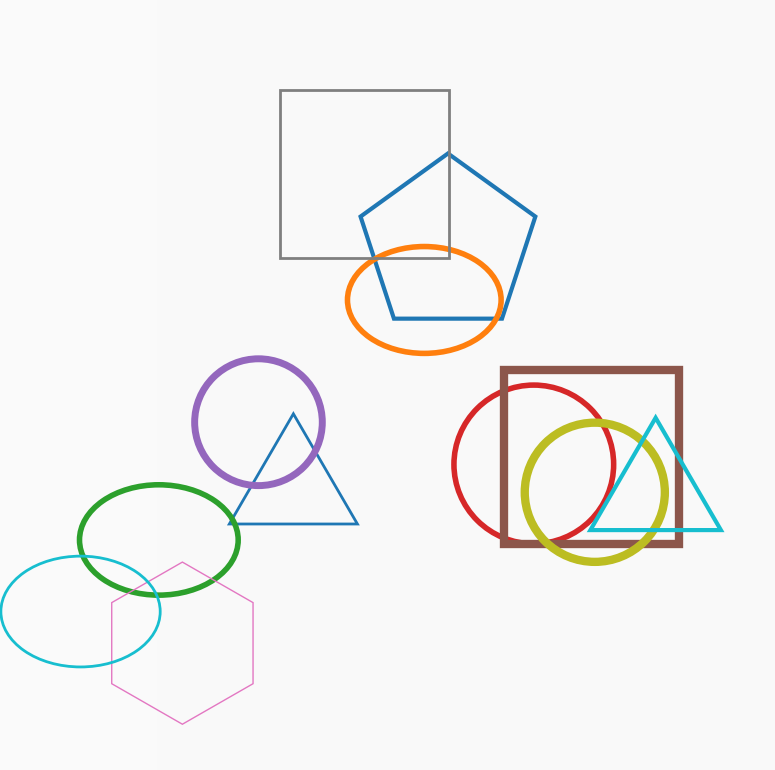[{"shape": "pentagon", "thickness": 1.5, "radius": 0.59, "center": [0.578, 0.682]}, {"shape": "triangle", "thickness": 1, "radius": 0.48, "center": [0.379, 0.367]}, {"shape": "oval", "thickness": 2, "radius": 0.5, "center": [0.547, 0.61]}, {"shape": "oval", "thickness": 2, "radius": 0.51, "center": [0.205, 0.299]}, {"shape": "circle", "thickness": 2, "radius": 0.52, "center": [0.689, 0.397]}, {"shape": "circle", "thickness": 2.5, "radius": 0.41, "center": [0.334, 0.452]}, {"shape": "square", "thickness": 3, "radius": 0.57, "center": [0.763, 0.406]}, {"shape": "hexagon", "thickness": 0.5, "radius": 0.53, "center": [0.235, 0.165]}, {"shape": "square", "thickness": 1, "radius": 0.55, "center": [0.471, 0.774]}, {"shape": "circle", "thickness": 3, "radius": 0.45, "center": [0.767, 0.361]}, {"shape": "triangle", "thickness": 1.5, "radius": 0.49, "center": [0.846, 0.36]}, {"shape": "oval", "thickness": 1, "radius": 0.51, "center": [0.104, 0.206]}]